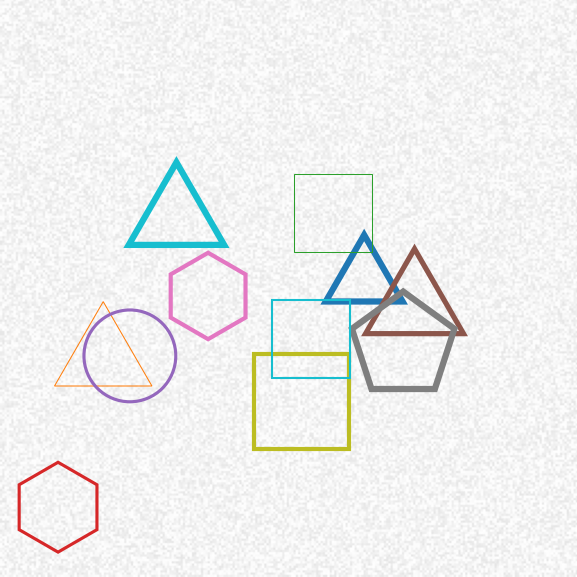[{"shape": "triangle", "thickness": 3, "radius": 0.38, "center": [0.631, 0.515]}, {"shape": "triangle", "thickness": 0.5, "radius": 0.49, "center": [0.179, 0.379]}, {"shape": "square", "thickness": 0.5, "radius": 0.34, "center": [0.576, 0.631]}, {"shape": "hexagon", "thickness": 1.5, "radius": 0.39, "center": [0.101, 0.121]}, {"shape": "circle", "thickness": 1.5, "radius": 0.4, "center": [0.225, 0.383]}, {"shape": "triangle", "thickness": 2.5, "radius": 0.49, "center": [0.718, 0.47]}, {"shape": "hexagon", "thickness": 2, "radius": 0.37, "center": [0.36, 0.487]}, {"shape": "pentagon", "thickness": 3, "radius": 0.47, "center": [0.698, 0.401]}, {"shape": "square", "thickness": 2, "radius": 0.41, "center": [0.522, 0.304]}, {"shape": "triangle", "thickness": 3, "radius": 0.48, "center": [0.306, 0.623]}, {"shape": "square", "thickness": 1, "radius": 0.34, "center": [0.539, 0.412]}]